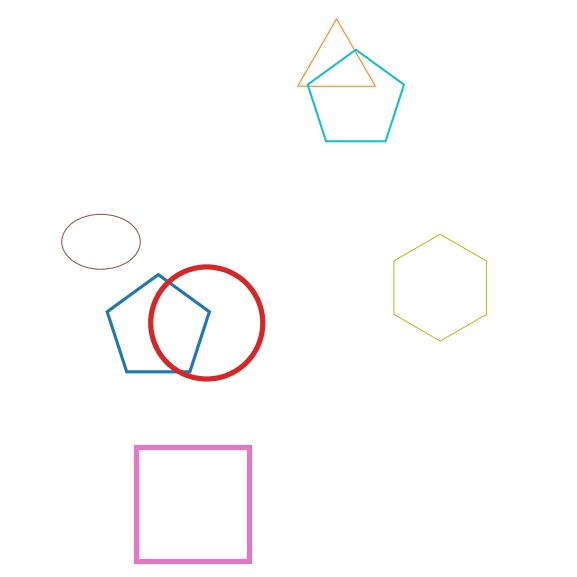[{"shape": "pentagon", "thickness": 1.5, "radius": 0.47, "center": [0.274, 0.431]}, {"shape": "triangle", "thickness": 0.5, "radius": 0.39, "center": [0.583, 0.889]}, {"shape": "circle", "thickness": 2.5, "radius": 0.49, "center": [0.358, 0.44]}, {"shape": "oval", "thickness": 0.5, "radius": 0.34, "center": [0.175, 0.58]}, {"shape": "square", "thickness": 2.5, "radius": 0.49, "center": [0.333, 0.126]}, {"shape": "hexagon", "thickness": 0.5, "radius": 0.46, "center": [0.762, 0.501]}, {"shape": "pentagon", "thickness": 1, "radius": 0.44, "center": [0.616, 0.825]}]